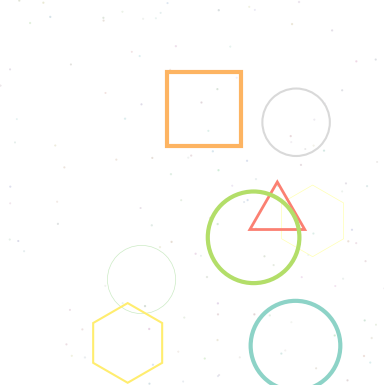[{"shape": "circle", "thickness": 3, "radius": 0.58, "center": [0.767, 0.102]}, {"shape": "hexagon", "thickness": 0.5, "radius": 0.46, "center": [0.812, 0.426]}, {"shape": "triangle", "thickness": 2, "radius": 0.41, "center": [0.72, 0.445]}, {"shape": "square", "thickness": 3, "radius": 0.48, "center": [0.53, 0.717]}, {"shape": "circle", "thickness": 3, "radius": 0.59, "center": [0.659, 0.384]}, {"shape": "circle", "thickness": 1.5, "radius": 0.44, "center": [0.769, 0.682]}, {"shape": "circle", "thickness": 0.5, "radius": 0.44, "center": [0.368, 0.274]}, {"shape": "hexagon", "thickness": 1.5, "radius": 0.52, "center": [0.332, 0.109]}]